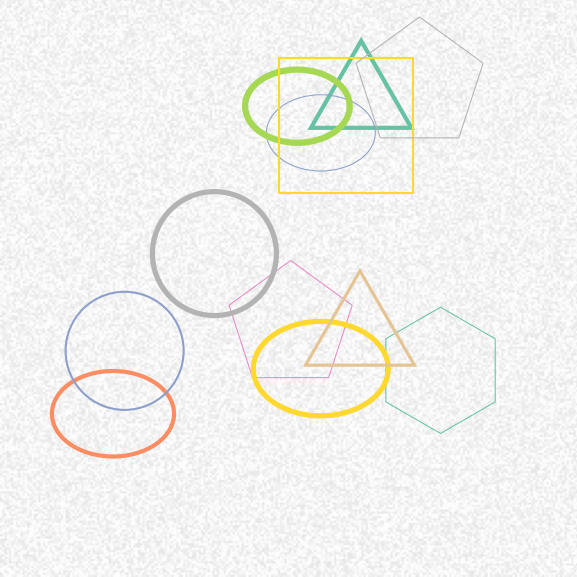[{"shape": "hexagon", "thickness": 0.5, "radius": 0.55, "center": [0.763, 0.358]}, {"shape": "triangle", "thickness": 2, "radius": 0.5, "center": [0.625, 0.828]}, {"shape": "oval", "thickness": 2, "radius": 0.53, "center": [0.196, 0.283]}, {"shape": "oval", "thickness": 0.5, "radius": 0.47, "center": [0.556, 0.769]}, {"shape": "circle", "thickness": 1, "radius": 0.51, "center": [0.216, 0.392]}, {"shape": "pentagon", "thickness": 0.5, "radius": 0.56, "center": [0.503, 0.436]}, {"shape": "oval", "thickness": 3, "radius": 0.45, "center": [0.515, 0.815]}, {"shape": "square", "thickness": 1, "radius": 0.58, "center": [0.599, 0.782]}, {"shape": "oval", "thickness": 2.5, "radius": 0.58, "center": [0.555, 0.361]}, {"shape": "triangle", "thickness": 1.5, "radius": 0.54, "center": [0.623, 0.421]}, {"shape": "circle", "thickness": 2.5, "radius": 0.54, "center": [0.371, 0.56]}, {"shape": "pentagon", "thickness": 0.5, "radius": 0.58, "center": [0.727, 0.854]}]